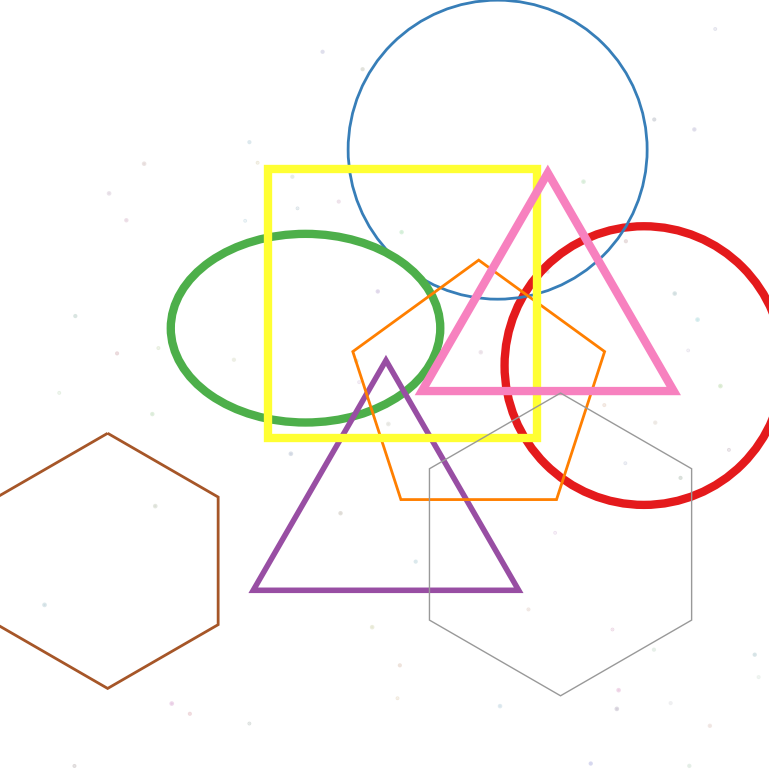[{"shape": "circle", "thickness": 3, "radius": 0.9, "center": [0.836, 0.525]}, {"shape": "circle", "thickness": 1, "radius": 0.97, "center": [0.646, 0.806]}, {"shape": "oval", "thickness": 3, "radius": 0.87, "center": [0.397, 0.574]}, {"shape": "triangle", "thickness": 2, "radius": 1.0, "center": [0.501, 0.333]}, {"shape": "pentagon", "thickness": 1, "radius": 0.86, "center": [0.622, 0.49]}, {"shape": "square", "thickness": 3, "radius": 0.87, "center": [0.523, 0.606]}, {"shape": "hexagon", "thickness": 1, "radius": 0.83, "center": [0.14, 0.272]}, {"shape": "triangle", "thickness": 3, "radius": 0.94, "center": [0.711, 0.587]}, {"shape": "hexagon", "thickness": 0.5, "radius": 0.98, "center": [0.728, 0.293]}]